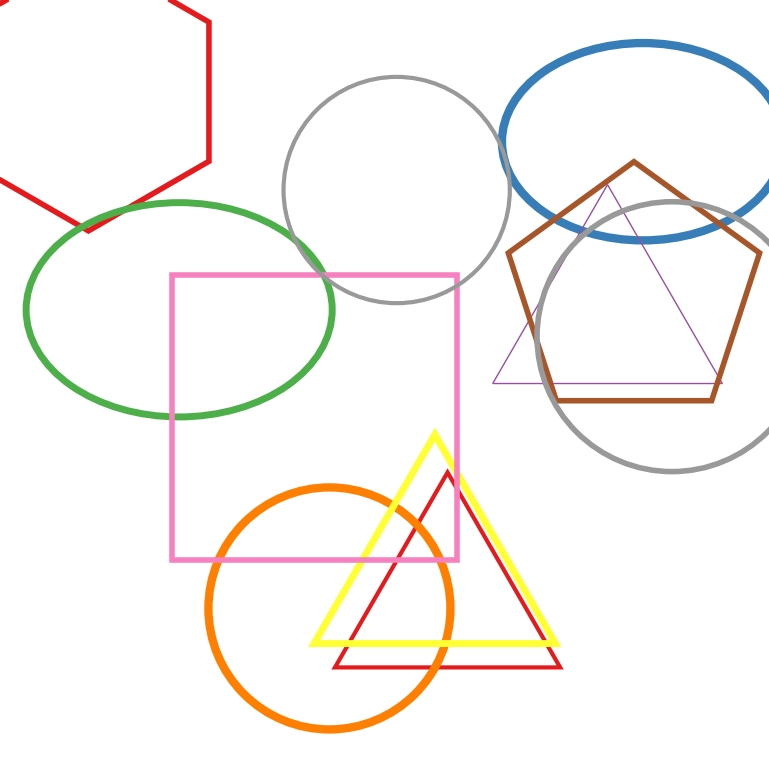[{"shape": "hexagon", "thickness": 2, "radius": 0.9, "center": [0.115, 0.881]}, {"shape": "triangle", "thickness": 1.5, "radius": 0.84, "center": [0.581, 0.218]}, {"shape": "oval", "thickness": 3, "radius": 0.92, "center": [0.835, 0.816]}, {"shape": "oval", "thickness": 2.5, "radius": 0.99, "center": [0.233, 0.598]}, {"shape": "triangle", "thickness": 0.5, "radius": 0.86, "center": [0.789, 0.588]}, {"shape": "circle", "thickness": 3, "radius": 0.79, "center": [0.428, 0.21]}, {"shape": "triangle", "thickness": 2.5, "radius": 0.9, "center": [0.565, 0.255]}, {"shape": "pentagon", "thickness": 2, "radius": 0.86, "center": [0.823, 0.618]}, {"shape": "square", "thickness": 2, "radius": 0.92, "center": [0.408, 0.458]}, {"shape": "circle", "thickness": 2, "radius": 0.88, "center": [0.873, 0.563]}, {"shape": "circle", "thickness": 1.5, "radius": 0.73, "center": [0.515, 0.753]}]